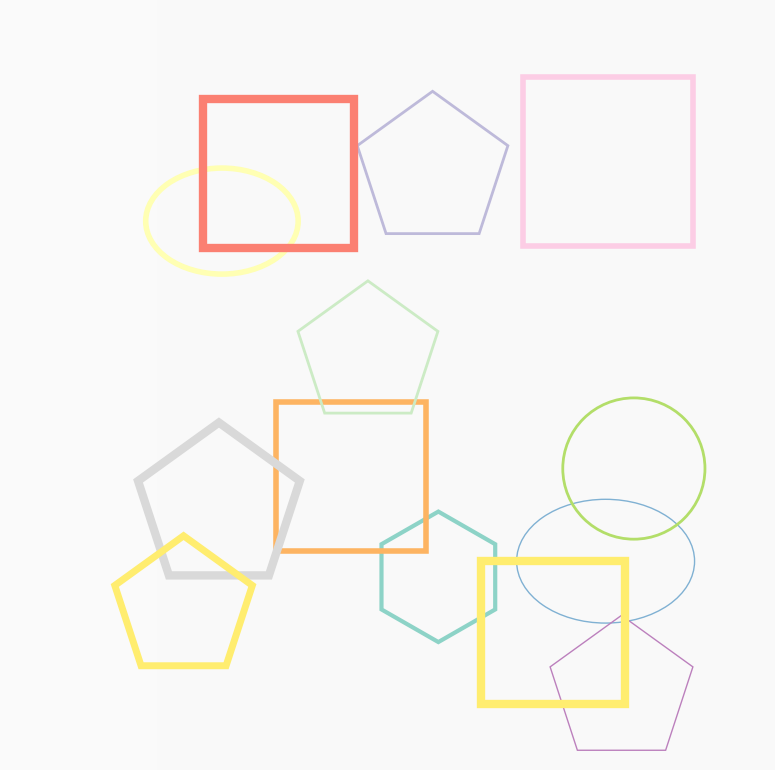[{"shape": "hexagon", "thickness": 1.5, "radius": 0.42, "center": [0.566, 0.251]}, {"shape": "oval", "thickness": 2, "radius": 0.49, "center": [0.286, 0.713]}, {"shape": "pentagon", "thickness": 1, "radius": 0.51, "center": [0.558, 0.779]}, {"shape": "square", "thickness": 3, "radius": 0.48, "center": [0.359, 0.775]}, {"shape": "oval", "thickness": 0.5, "radius": 0.57, "center": [0.781, 0.271]}, {"shape": "square", "thickness": 2, "radius": 0.48, "center": [0.453, 0.381]}, {"shape": "circle", "thickness": 1, "radius": 0.46, "center": [0.818, 0.392]}, {"shape": "square", "thickness": 2, "radius": 0.55, "center": [0.785, 0.79]}, {"shape": "pentagon", "thickness": 3, "radius": 0.55, "center": [0.282, 0.341]}, {"shape": "pentagon", "thickness": 0.5, "radius": 0.48, "center": [0.802, 0.104]}, {"shape": "pentagon", "thickness": 1, "radius": 0.47, "center": [0.475, 0.54]}, {"shape": "square", "thickness": 3, "radius": 0.46, "center": [0.714, 0.178]}, {"shape": "pentagon", "thickness": 2.5, "radius": 0.47, "center": [0.237, 0.211]}]